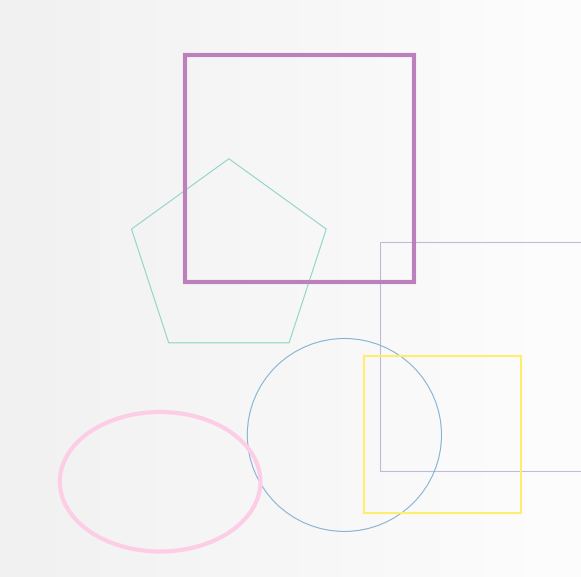[{"shape": "pentagon", "thickness": 0.5, "radius": 0.88, "center": [0.394, 0.548]}, {"shape": "square", "thickness": 0.5, "radius": 0.99, "center": [0.852, 0.381]}, {"shape": "circle", "thickness": 0.5, "radius": 0.84, "center": [0.593, 0.246]}, {"shape": "oval", "thickness": 2, "radius": 0.86, "center": [0.275, 0.165]}, {"shape": "square", "thickness": 2, "radius": 0.99, "center": [0.516, 0.707]}, {"shape": "square", "thickness": 1, "radius": 0.68, "center": [0.762, 0.247]}]